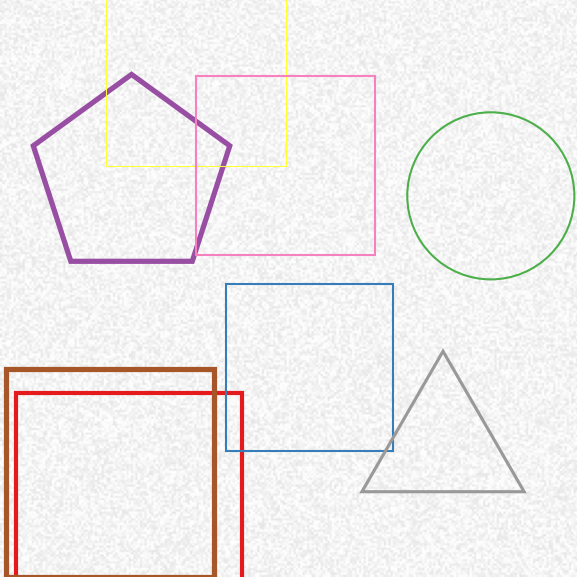[{"shape": "square", "thickness": 2, "radius": 0.98, "center": [0.223, 0.122]}, {"shape": "square", "thickness": 1, "radius": 0.72, "center": [0.537, 0.362]}, {"shape": "circle", "thickness": 1, "radius": 0.72, "center": [0.85, 0.66]}, {"shape": "pentagon", "thickness": 2.5, "radius": 0.89, "center": [0.228, 0.691]}, {"shape": "square", "thickness": 0.5, "radius": 0.78, "center": [0.339, 0.867]}, {"shape": "square", "thickness": 2.5, "radius": 0.9, "center": [0.19, 0.18]}, {"shape": "square", "thickness": 1, "radius": 0.77, "center": [0.495, 0.713]}, {"shape": "triangle", "thickness": 1.5, "radius": 0.81, "center": [0.767, 0.229]}]